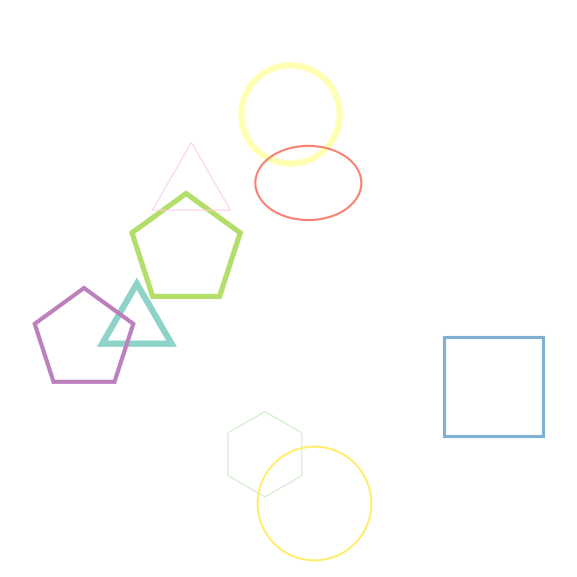[{"shape": "triangle", "thickness": 3, "radius": 0.35, "center": [0.237, 0.439]}, {"shape": "circle", "thickness": 3, "radius": 0.43, "center": [0.503, 0.801]}, {"shape": "oval", "thickness": 1, "radius": 0.46, "center": [0.534, 0.682]}, {"shape": "square", "thickness": 1.5, "radius": 0.43, "center": [0.855, 0.33]}, {"shape": "pentagon", "thickness": 2.5, "radius": 0.49, "center": [0.322, 0.566]}, {"shape": "triangle", "thickness": 0.5, "radius": 0.39, "center": [0.331, 0.674]}, {"shape": "pentagon", "thickness": 2, "radius": 0.45, "center": [0.145, 0.411]}, {"shape": "hexagon", "thickness": 0.5, "radius": 0.37, "center": [0.459, 0.213]}, {"shape": "circle", "thickness": 1, "radius": 0.49, "center": [0.545, 0.127]}]